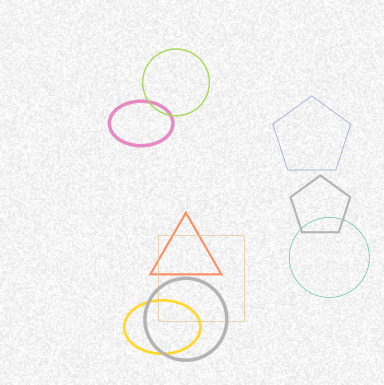[{"shape": "circle", "thickness": 0.5, "radius": 0.52, "center": [0.855, 0.331]}, {"shape": "triangle", "thickness": 1.5, "radius": 0.53, "center": [0.483, 0.341]}, {"shape": "pentagon", "thickness": 0.5, "radius": 0.53, "center": [0.81, 0.645]}, {"shape": "oval", "thickness": 2.5, "radius": 0.41, "center": [0.367, 0.679]}, {"shape": "circle", "thickness": 1, "radius": 0.43, "center": [0.457, 0.786]}, {"shape": "oval", "thickness": 2, "radius": 0.5, "center": [0.422, 0.151]}, {"shape": "square", "thickness": 0.5, "radius": 0.56, "center": [0.521, 0.277]}, {"shape": "pentagon", "thickness": 1.5, "radius": 0.41, "center": [0.832, 0.463]}, {"shape": "circle", "thickness": 2.5, "radius": 0.53, "center": [0.483, 0.171]}]